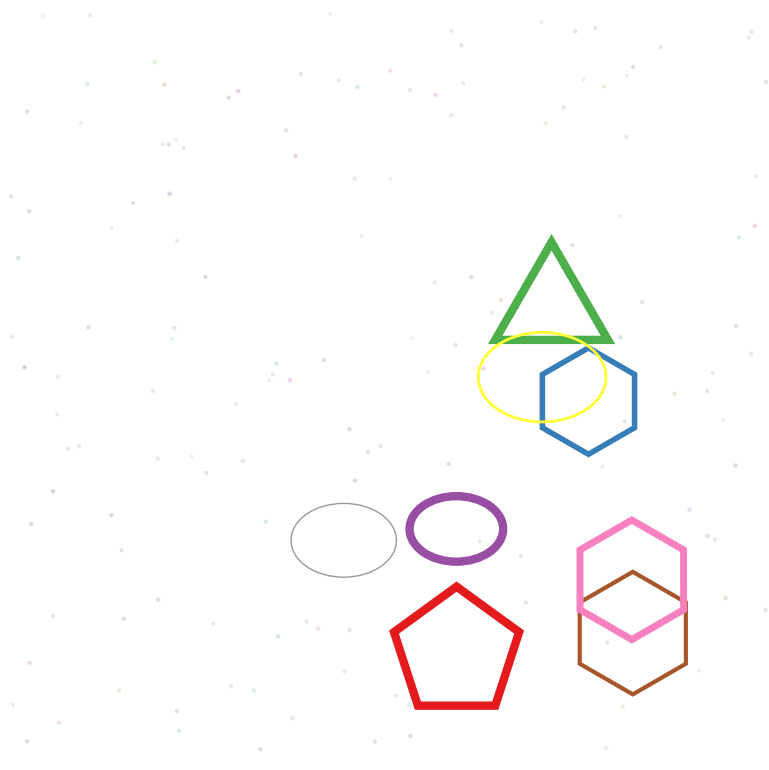[{"shape": "pentagon", "thickness": 3, "radius": 0.43, "center": [0.593, 0.153]}, {"shape": "hexagon", "thickness": 2, "radius": 0.35, "center": [0.764, 0.479]}, {"shape": "triangle", "thickness": 3, "radius": 0.42, "center": [0.716, 0.601]}, {"shape": "oval", "thickness": 3, "radius": 0.3, "center": [0.593, 0.313]}, {"shape": "oval", "thickness": 1, "radius": 0.41, "center": [0.704, 0.51]}, {"shape": "hexagon", "thickness": 1.5, "radius": 0.4, "center": [0.822, 0.178]}, {"shape": "hexagon", "thickness": 2.5, "radius": 0.39, "center": [0.821, 0.247]}, {"shape": "oval", "thickness": 0.5, "radius": 0.34, "center": [0.446, 0.298]}]